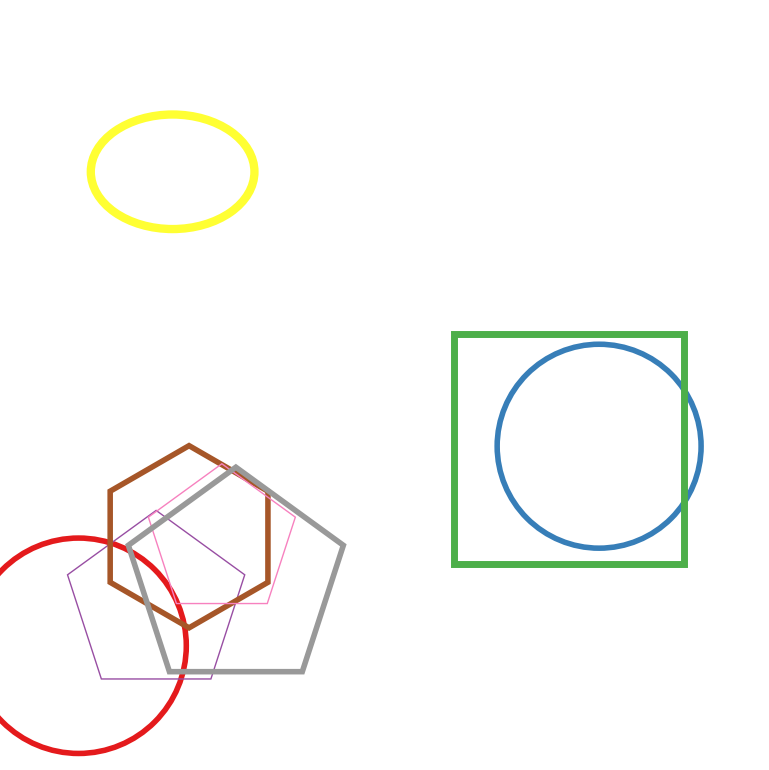[{"shape": "circle", "thickness": 2, "radius": 0.7, "center": [0.102, 0.161]}, {"shape": "circle", "thickness": 2, "radius": 0.66, "center": [0.778, 0.421]}, {"shape": "square", "thickness": 2.5, "radius": 0.75, "center": [0.739, 0.417]}, {"shape": "pentagon", "thickness": 0.5, "radius": 0.6, "center": [0.203, 0.216]}, {"shape": "oval", "thickness": 3, "radius": 0.53, "center": [0.224, 0.777]}, {"shape": "hexagon", "thickness": 2, "radius": 0.59, "center": [0.246, 0.303]}, {"shape": "pentagon", "thickness": 0.5, "radius": 0.5, "center": [0.288, 0.297]}, {"shape": "pentagon", "thickness": 2, "radius": 0.73, "center": [0.306, 0.246]}]